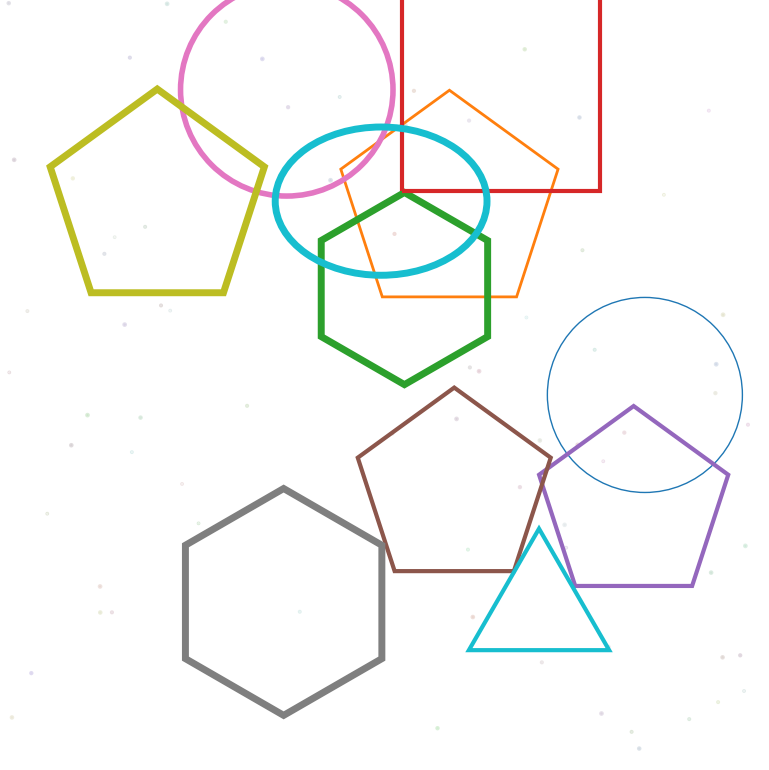[{"shape": "circle", "thickness": 0.5, "radius": 0.63, "center": [0.838, 0.487]}, {"shape": "pentagon", "thickness": 1, "radius": 0.74, "center": [0.584, 0.734]}, {"shape": "hexagon", "thickness": 2.5, "radius": 0.62, "center": [0.525, 0.625]}, {"shape": "square", "thickness": 1.5, "radius": 0.65, "center": [0.651, 0.881]}, {"shape": "pentagon", "thickness": 1.5, "radius": 0.65, "center": [0.823, 0.344]}, {"shape": "pentagon", "thickness": 1.5, "radius": 0.66, "center": [0.59, 0.365]}, {"shape": "circle", "thickness": 2, "radius": 0.69, "center": [0.372, 0.883]}, {"shape": "hexagon", "thickness": 2.5, "radius": 0.74, "center": [0.368, 0.218]}, {"shape": "pentagon", "thickness": 2.5, "radius": 0.73, "center": [0.204, 0.738]}, {"shape": "oval", "thickness": 2.5, "radius": 0.69, "center": [0.495, 0.739]}, {"shape": "triangle", "thickness": 1.5, "radius": 0.53, "center": [0.7, 0.208]}]